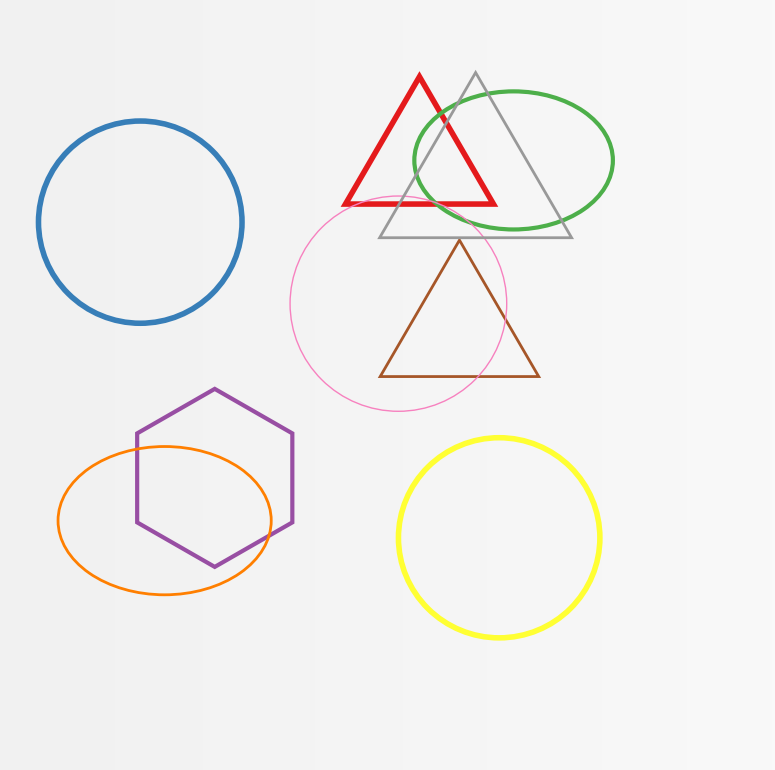[{"shape": "triangle", "thickness": 2, "radius": 0.55, "center": [0.541, 0.79]}, {"shape": "circle", "thickness": 2, "radius": 0.66, "center": [0.181, 0.712]}, {"shape": "oval", "thickness": 1.5, "radius": 0.64, "center": [0.663, 0.792]}, {"shape": "hexagon", "thickness": 1.5, "radius": 0.58, "center": [0.277, 0.379]}, {"shape": "oval", "thickness": 1, "radius": 0.69, "center": [0.212, 0.324]}, {"shape": "circle", "thickness": 2, "radius": 0.65, "center": [0.644, 0.302]}, {"shape": "triangle", "thickness": 1, "radius": 0.59, "center": [0.593, 0.57]}, {"shape": "circle", "thickness": 0.5, "radius": 0.7, "center": [0.514, 0.606]}, {"shape": "triangle", "thickness": 1, "radius": 0.72, "center": [0.614, 0.763]}]